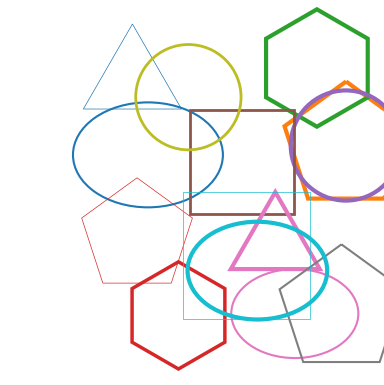[{"shape": "triangle", "thickness": 0.5, "radius": 0.74, "center": [0.344, 0.79]}, {"shape": "oval", "thickness": 1.5, "radius": 0.97, "center": [0.384, 0.598]}, {"shape": "pentagon", "thickness": 3, "radius": 0.84, "center": [0.899, 0.62]}, {"shape": "hexagon", "thickness": 3, "radius": 0.76, "center": [0.823, 0.823]}, {"shape": "hexagon", "thickness": 2.5, "radius": 0.7, "center": [0.464, 0.181]}, {"shape": "pentagon", "thickness": 0.5, "radius": 0.76, "center": [0.356, 0.387]}, {"shape": "circle", "thickness": 3, "radius": 0.72, "center": [0.898, 0.622]}, {"shape": "square", "thickness": 2, "radius": 0.68, "center": [0.628, 0.58]}, {"shape": "triangle", "thickness": 3, "radius": 0.67, "center": [0.715, 0.368]}, {"shape": "oval", "thickness": 1.5, "radius": 0.83, "center": [0.766, 0.186]}, {"shape": "pentagon", "thickness": 1.5, "radius": 0.84, "center": [0.887, 0.196]}, {"shape": "circle", "thickness": 2, "radius": 0.68, "center": [0.489, 0.748]}, {"shape": "square", "thickness": 0.5, "radius": 0.82, "center": [0.641, 0.337]}, {"shape": "oval", "thickness": 3, "radius": 0.91, "center": [0.668, 0.297]}]